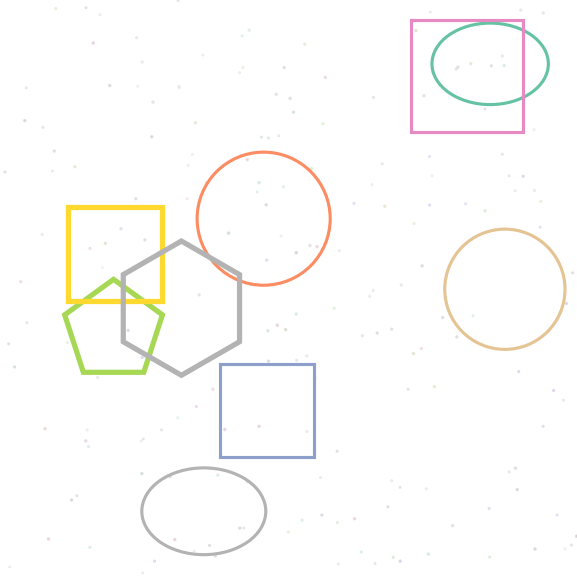[{"shape": "oval", "thickness": 1.5, "radius": 0.5, "center": [0.849, 0.889]}, {"shape": "circle", "thickness": 1.5, "radius": 0.58, "center": [0.457, 0.62]}, {"shape": "square", "thickness": 1.5, "radius": 0.41, "center": [0.462, 0.288]}, {"shape": "square", "thickness": 1.5, "radius": 0.48, "center": [0.809, 0.867]}, {"shape": "pentagon", "thickness": 2.5, "radius": 0.44, "center": [0.197, 0.426]}, {"shape": "square", "thickness": 2.5, "radius": 0.41, "center": [0.199, 0.559]}, {"shape": "circle", "thickness": 1.5, "radius": 0.52, "center": [0.874, 0.498]}, {"shape": "hexagon", "thickness": 2.5, "radius": 0.58, "center": [0.314, 0.466]}, {"shape": "oval", "thickness": 1.5, "radius": 0.54, "center": [0.353, 0.114]}]